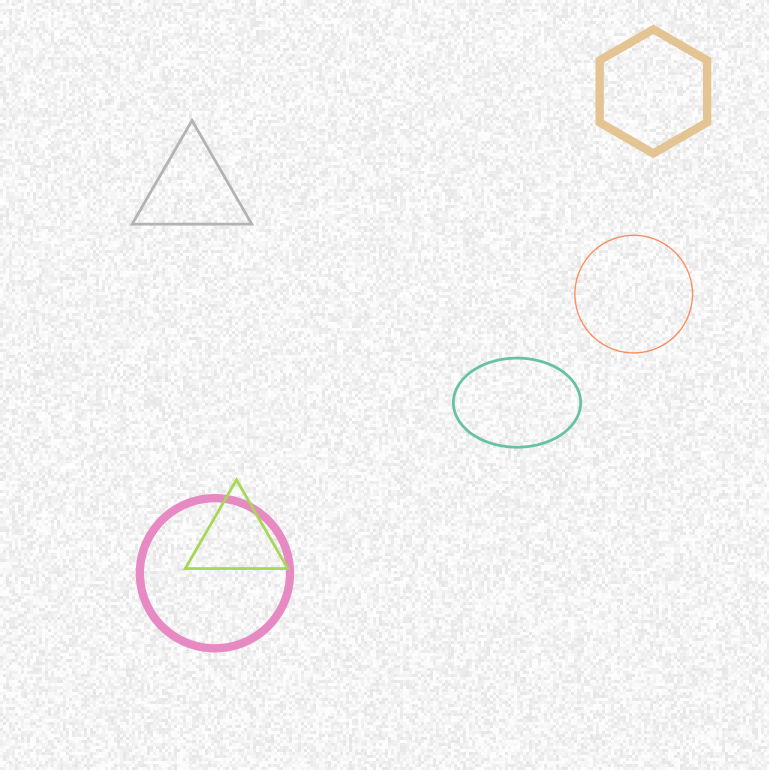[{"shape": "oval", "thickness": 1, "radius": 0.41, "center": [0.671, 0.477]}, {"shape": "circle", "thickness": 0.5, "radius": 0.38, "center": [0.823, 0.618]}, {"shape": "circle", "thickness": 3, "radius": 0.49, "center": [0.279, 0.256]}, {"shape": "triangle", "thickness": 1, "radius": 0.38, "center": [0.307, 0.3]}, {"shape": "hexagon", "thickness": 3, "radius": 0.4, "center": [0.849, 0.881]}, {"shape": "triangle", "thickness": 1, "radius": 0.45, "center": [0.249, 0.754]}]